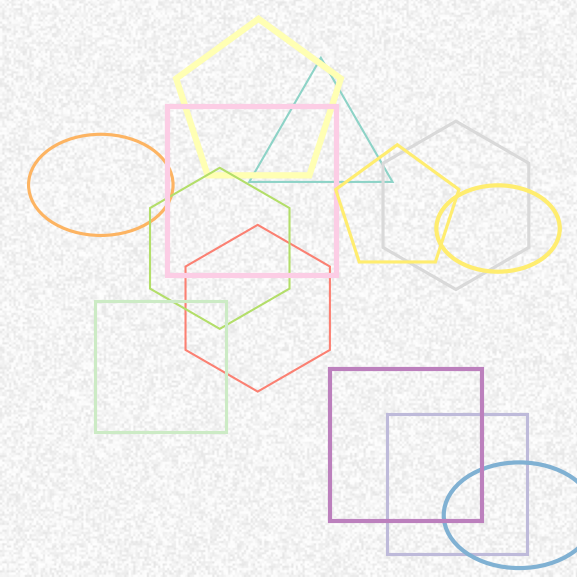[{"shape": "triangle", "thickness": 1, "radius": 0.72, "center": [0.556, 0.756]}, {"shape": "pentagon", "thickness": 3, "radius": 0.75, "center": [0.448, 0.817]}, {"shape": "square", "thickness": 1.5, "radius": 0.61, "center": [0.791, 0.161]}, {"shape": "hexagon", "thickness": 1, "radius": 0.72, "center": [0.446, 0.465]}, {"shape": "oval", "thickness": 2, "radius": 0.65, "center": [0.899, 0.107]}, {"shape": "oval", "thickness": 1.5, "radius": 0.63, "center": [0.175, 0.679]}, {"shape": "hexagon", "thickness": 1, "radius": 0.7, "center": [0.381, 0.569]}, {"shape": "square", "thickness": 2.5, "radius": 0.73, "center": [0.435, 0.67]}, {"shape": "hexagon", "thickness": 1.5, "radius": 0.73, "center": [0.789, 0.644]}, {"shape": "square", "thickness": 2, "radius": 0.66, "center": [0.704, 0.228]}, {"shape": "square", "thickness": 1.5, "radius": 0.57, "center": [0.278, 0.365]}, {"shape": "pentagon", "thickness": 1.5, "radius": 0.56, "center": [0.688, 0.636]}, {"shape": "oval", "thickness": 2, "radius": 0.53, "center": [0.862, 0.603]}]